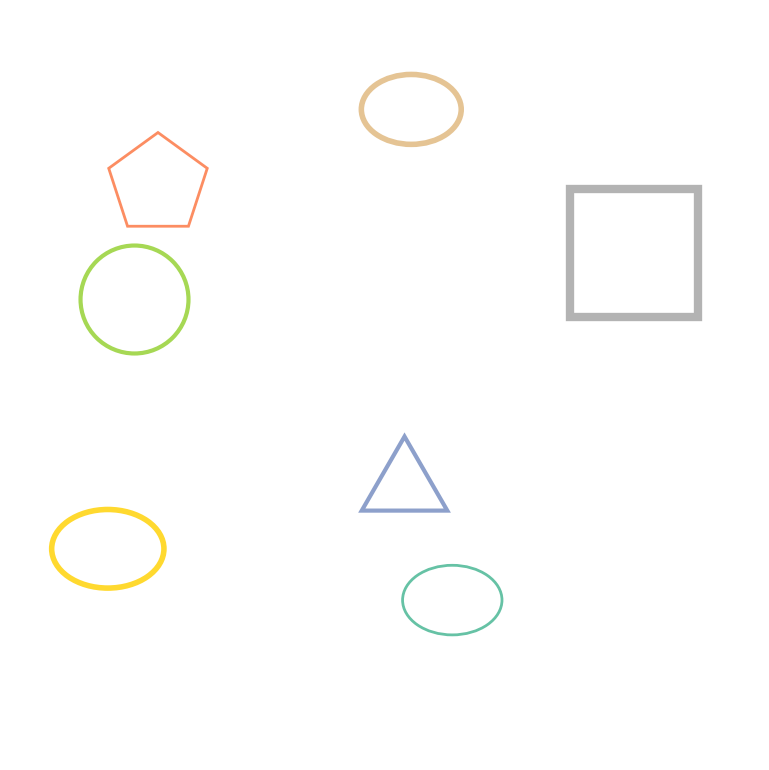[{"shape": "oval", "thickness": 1, "radius": 0.32, "center": [0.587, 0.221]}, {"shape": "pentagon", "thickness": 1, "radius": 0.34, "center": [0.205, 0.761]}, {"shape": "triangle", "thickness": 1.5, "radius": 0.32, "center": [0.525, 0.369]}, {"shape": "circle", "thickness": 1.5, "radius": 0.35, "center": [0.175, 0.611]}, {"shape": "oval", "thickness": 2, "radius": 0.36, "center": [0.14, 0.287]}, {"shape": "oval", "thickness": 2, "radius": 0.32, "center": [0.534, 0.858]}, {"shape": "square", "thickness": 3, "radius": 0.42, "center": [0.823, 0.672]}]